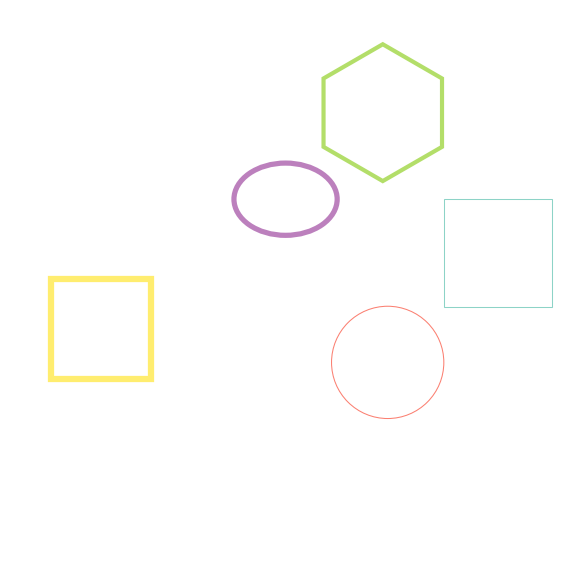[{"shape": "square", "thickness": 0.5, "radius": 0.47, "center": [0.863, 0.561]}, {"shape": "circle", "thickness": 0.5, "radius": 0.49, "center": [0.671, 0.372]}, {"shape": "hexagon", "thickness": 2, "radius": 0.59, "center": [0.663, 0.804]}, {"shape": "oval", "thickness": 2.5, "radius": 0.45, "center": [0.494, 0.654]}, {"shape": "square", "thickness": 3, "radius": 0.43, "center": [0.175, 0.43]}]